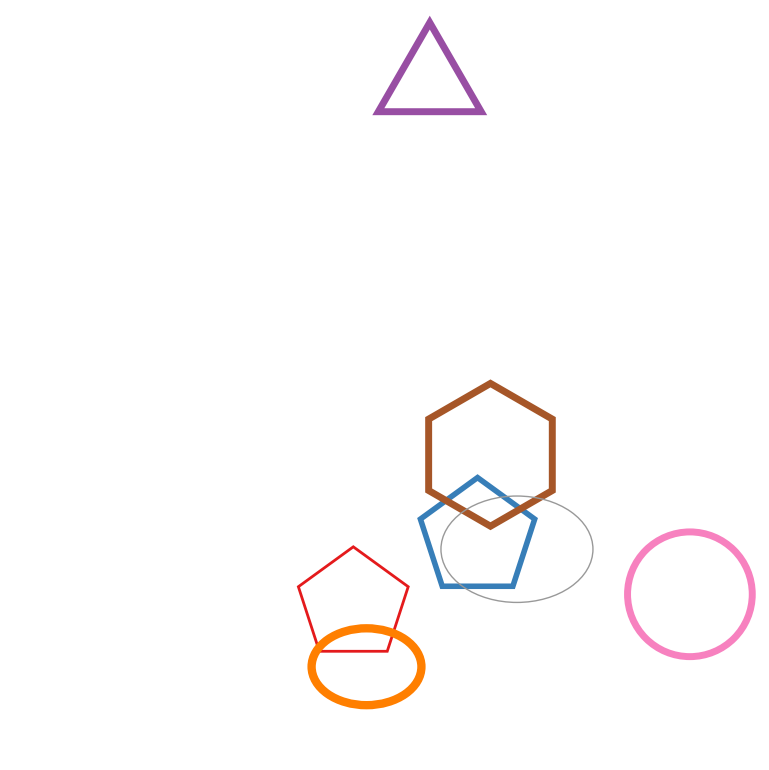[{"shape": "pentagon", "thickness": 1, "radius": 0.37, "center": [0.459, 0.215]}, {"shape": "pentagon", "thickness": 2, "radius": 0.39, "center": [0.62, 0.302]}, {"shape": "triangle", "thickness": 2.5, "radius": 0.39, "center": [0.558, 0.893]}, {"shape": "oval", "thickness": 3, "radius": 0.36, "center": [0.476, 0.134]}, {"shape": "hexagon", "thickness": 2.5, "radius": 0.46, "center": [0.637, 0.409]}, {"shape": "circle", "thickness": 2.5, "radius": 0.4, "center": [0.896, 0.228]}, {"shape": "oval", "thickness": 0.5, "radius": 0.49, "center": [0.671, 0.287]}]